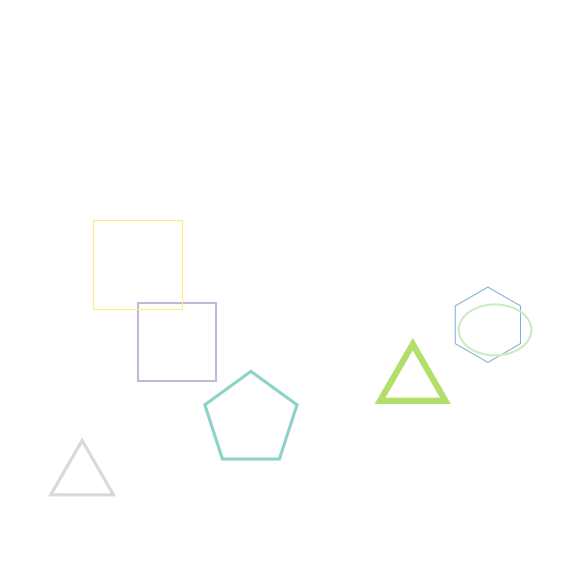[{"shape": "pentagon", "thickness": 1.5, "radius": 0.42, "center": [0.434, 0.272]}, {"shape": "square", "thickness": 1, "radius": 0.34, "center": [0.307, 0.407]}, {"shape": "hexagon", "thickness": 0.5, "radius": 0.33, "center": [0.845, 0.437]}, {"shape": "triangle", "thickness": 3, "radius": 0.33, "center": [0.715, 0.338]}, {"shape": "triangle", "thickness": 1.5, "radius": 0.31, "center": [0.142, 0.174]}, {"shape": "oval", "thickness": 1, "radius": 0.32, "center": [0.857, 0.428]}, {"shape": "square", "thickness": 0.5, "radius": 0.38, "center": [0.238, 0.541]}]